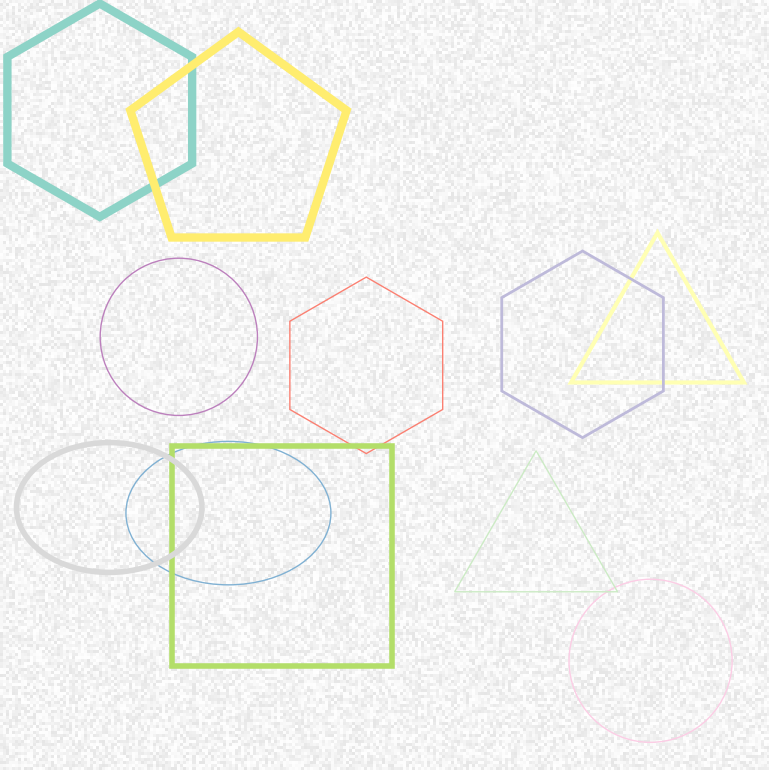[{"shape": "hexagon", "thickness": 3, "radius": 0.69, "center": [0.13, 0.857]}, {"shape": "triangle", "thickness": 1.5, "radius": 0.65, "center": [0.854, 0.568]}, {"shape": "hexagon", "thickness": 1, "radius": 0.61, "center": [0.757, 0.553]}, {"shape": "hexagon", "thickness": 0.5, "radius": 0.57, "center": [0.476, 0.526]}, {"shape": "oval", "thickness": 0.5, "radius": 0.67, "center": [0.297, 0.334]}, {"shape": "square", "thickness": 2, "radius": 0.71, "center": [0.366, 0.278]}, {"shape": "circle", "thickness": 0.5, "radius": 0.53, "center": [0.845, 0.142]}, {"shape": "oval", "thickness": 2, "radius": 0.6, "center": [0.142, 0.341]}, {"shape": "circle", "thickness": 0.5, "radius": 0.51, "center": [0.232, 0.563]}, {"shape": "triangle", "thickness": 0.5, "radius": 0.61, "center": [0.696, 0.293]}, {"shape": "pentagon", "thickness": 3, "radius": 0.74, "center": [0.31, 0.811]}]